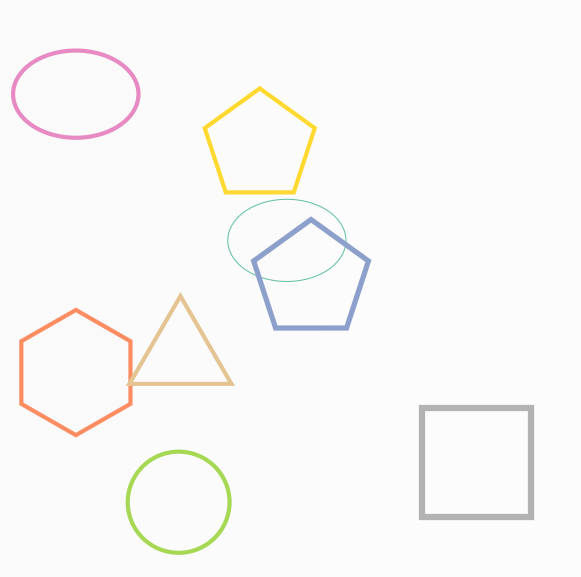[{"shape": "oval", "thickness": 0.5, "radius": 0.51, "center": [0.493, 0.583]}, {"shape": "hexagon", "thickness": 2, "radius": 0.54, "center": [0.131, 0.354]}, {"shape": "pentagon", "thickness": 2.5, "radius": 0.52, "center": [0.535, 0.515]}, {"shape": "oval", "thickness": 2, "radius": 0.54, "center": [0.13, 0.836]}, {"shape": "circle", "thickness": 2, "radius": 0.44, "center": [0.307, 0.129]}, {"shape": "pentagon", "thickness": 2, "radius": 0.5, "center": [0.447, 0.746]}, {"shape": "triangle", "thickness": 2, "radius": 0.51, "center": [0.31, 0.385]}, {"shape": "square", "thickness": 3, "radius": 0.47, "center": [0.82, 0.199]}]